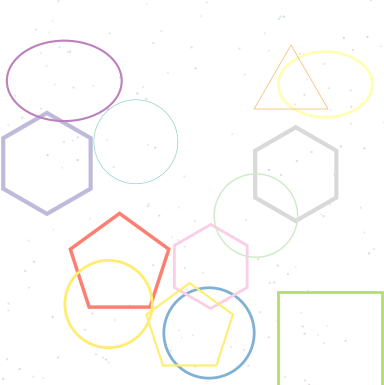[{"shape": "circle", "thickness": 0.5, "radius": 0.55, "center": [0.353, 0.632]}, {"shape": "oval", "thickness": 2, "radius": 0.61, "center": [0.845, 0.781]}, {"shape": "hexagon", "thickness": 3, "radius": 0.66, "center": [0.122, 0.576]}, {"shape": "pentagon", "thickness": 2.5, "radius": 0.67, "center": [0.311, 0.311]}, {"shape": "circle", "thickness": 2, "radius": 0.59, "center": [0.543, 0.135]}, {"shape": "triangle", "thickness": 0.5, "radius": 0.55, "center": [0.756, 0.772]}, {"shape": "square", "thickness": 2, "radius": 0.67, "center": [0.857, 0.106]}, {"shape": "hexagon", "thickness": 2, "radius": 0.55, "center": [0.547, 0.308]}, {"shape": "hexagon", "thickness": 3, "radius": 0.61, "center": [0.768, 0.548]}, {"shape": "oval", "thickness": 1.5, "radius": 0.75, "center": [0.167, 0.79]}, {"shape": "circle", "thickness": 1, "radius": 0.54, "center": [0.665, 0.44]}, {"shape": "circle", "thickness": 2, "radius": 0.57, "center": [0.282, 0.21]}, {"shape": "pentagon", "thickness": 1.5, "radius": 0.59, "center": [0.493, 0.146]}]